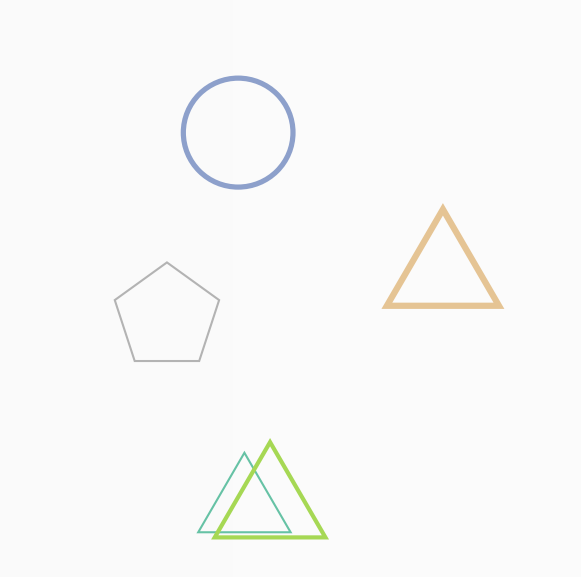[{"shape": "triangle", "thickness": 1, "radius": 0.46, "center": [0.42, 0.123]}, {"shape": "circle", "thickness": 2.5, "radius": 0.47, "center": [0.41, 0.77]}, {"shape": "triangle", "thickness": 2, "radius": 0.55, "center": [0.465, 0.124]}, {"shape": "triangle", "thickness": 3, "radius": 0.56, "center": [0.762, 0.525]}, {"shape": "pentagon", "thickness": 1, "radius": 0.47, "center": [0.287, 0.45]}]